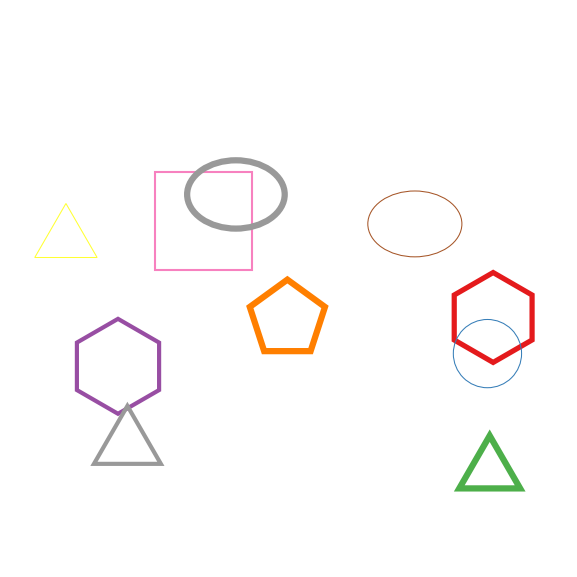[{"shape": "hexagon", "thickness": 2.5, "radius": 0.39, "center": [0.854, 0.449]}, {"shape": "circle", "thickness": 0.5, "radius": 0.3, "center": [0.844, 0.387]}, {"shape": "triangle", "thickness": 3, "radius": 0.3, "center": [0.848, 0.184]}, {"shape": "hexagon", "thickness": 2, "radius": 0.41, "center": [0.204, 0.365]}, {"shape": "pentagon", "thickness": 3, "radius": 0.34, "center": [0.498, 0.446]}, {"shape": "triangle", "thickness": 0.5, "radius": 0.31, "center": [0.114, 0.584]}, {"shape": "oval", "thickness": 0.5, "radius": 0.41, "center": [0.718, 0.611]}, {"shape": "square", "thickness": 1, "radius": 0.42, "center": [0.352, 0.617]}, {"shape": "oval", "thickness": 3, "radius": 0.42, "center": [0.409, 0.662]}, {"shape": "triangle", "thickness": 2, "radius": 0.33, "center": [0.221, 0.229]}]